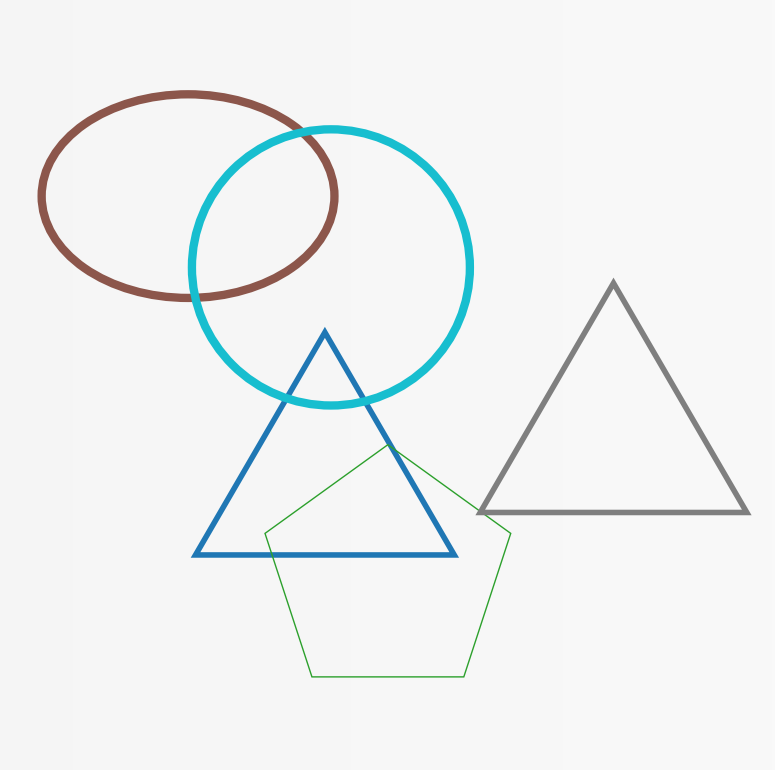[{"shape": "triangle", "thickness": 2, "radius": 0.96, "center": [0.419, 0.376]}, {"shape": "pentagon", "thickness": 0.5, "radius": 0.83, "center": [0.5, 0.256]}, {"shape": "oval", "thickness": 3, "radius": 0.94, "center": [0.243, 0.745]}, {"shape": "triangle", "thickness": 2, "radius": 0.99, "center": [0.792, 0.434]}, {"shape": "circle", "thickness": 3, "radius": 0.9, "center": [0.427, 0.653]}]